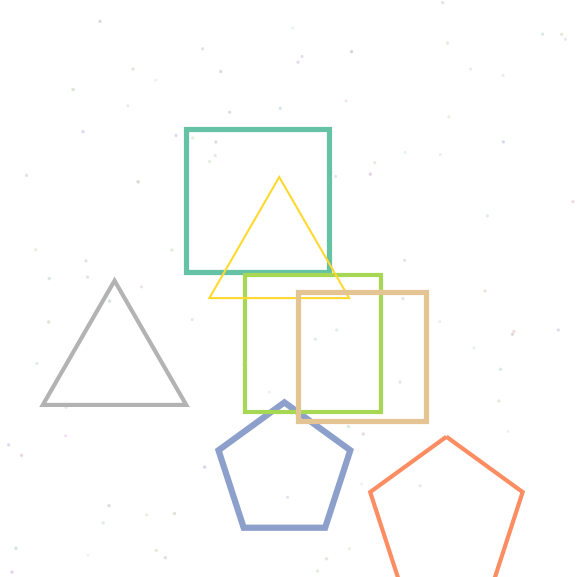[{"shape": "square", "thickness": 2.5, "radius": 0.62, "center": [0.446, 0.651]}, {"shape": "pentagon", "thickness": 2, "radius": 0.69, "center": [0.773, 0.104]}, {"shape": "pentagon", "thickness": 3, "radius": 0.6, "center": [0.492, 0.182]}, {"shape": "square", "thickness": 2, "radius": 0.59, "center": [0.543, 0.404]}, {"shape": "triangle", "thickness": 1, "radius": 0.7, "center": [0.484, 0.553]}, {"shape": "square", "thickness": 2.5, "radius": 0.56, "center": [0.627, 0.382]}, {"shape": "triangle", "thickness": 2, "radius": 0.72, "center": [0.198, 0.37]}]